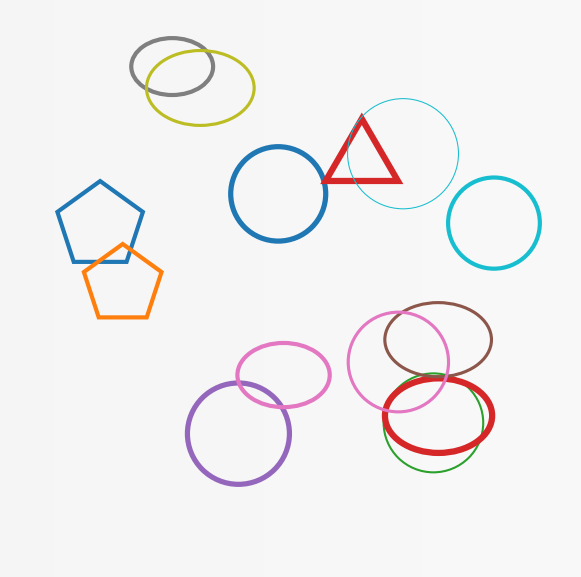[{"shape": "circle", "thickness": 2.5, "radius": 0.41, "center": [0.479, 0.663]}, {"shape": "pentagon", "thickness": 2, "radius": 0.39, "center": [0.172, 0.608]}, {"shape": "pentagon", "thickness": 2, "radius": 0.35, "center": [0.211, 0.506]}, {"shape": "circle", "thickness": 1, "radius": 0.43, "center": [0.746, 0.267]}, {"shape": "oval", "thickness": 3, "radius": 0.46, "center": [0.755, 0.279]}, {"shape": "triangle", "thickness": 3, "radius": 0.36, "center": [0.622, 0.722]}, {"shape": "circle", "thickness": 2.5, "radius": 0.44, "center": [0.41, 0.248]}, {"shape": "oval", "thickness": 1.5, "radius": 0.46, "center": [0.754, 0.411]}, {"shape": "circle", "thickness": 1.5, "radius": 0.43, "center": [0.685, 0.372]}, {"shape": "oval", "thickness": 2, "radius": 0.4, "center": [0.488, 0.35]}, {"shape": "oval", "thickness": 2, "radius": 0.35, "center": [0.296, 0.884]}, {"shape": "oval", "thickness": 1.5, "radius": 0.46, "center": [0.345, 0.847]}, {"shape": "circle", "thickness": 0.5, "radius": 0.48, "center": [0.693, 0.733]}, {"shape": "circle", "thickness": 2, "radius": 0.39, "center": [0.85, 0.613]}]